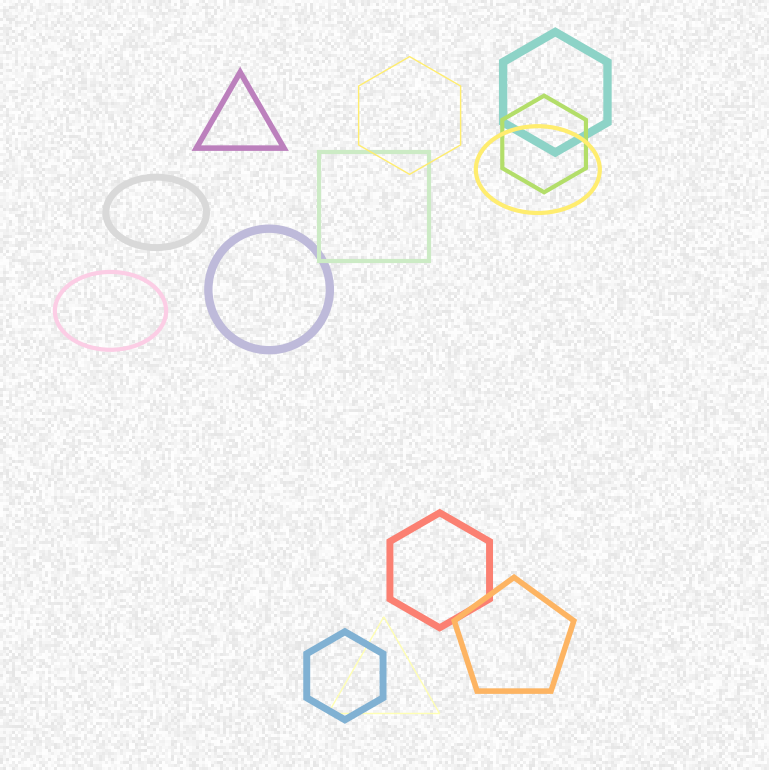[{"shape": "hexagon", "thickness": 3, "radius": 0.39, "center": [0.721, 0.88]}, {"shape": "triangle", "thickness": 0.5, "radius": 0.42, "center": [0.498, 0.115]}, {"shape": "circle", "thickness": 3, "radius": 0.39, "center": [0.35, 0.624]}, {"shape": "hexagon", "thickness": 2.5, "radius": 0.37, "center": [0.571, 0.259]}, {"shape": "hexagon", "thickness": 2.5, "radius": 0.29, "center": [0.448, 0.122]}, {"shape": "pentagon", "thickness": 2, "radius": 0.41, "center": [0.668, 0.169]}, {"shape": "hexagon", "thickness": 1.5, "radius": 0.31, "center": [0.707, 0.813]}, {"shape": "oval", "thickness": 1.5, "radius": 0.36, "center": [0.143, 0.596]}, {"shape": "oval", "thickness": 2.5, "radius": 0.33, "center": [0.203, 0.724]}, {"shape": "triangle", "thickness": 2, "radius": 0.33, "center": [0.312, 0.841]}, {"shape": "square", "thickness": 1.5, "radius": 0.36, "center": [0.486, 0.732]}, {"shape": "hexagon", "thickness": 0.5, "radius": 0.38, "center": [0.532, 0.85]}, {"shape": "oval", "thickness": 1.5, "radius": 0.4, "center": [0.698, 0.78]}]